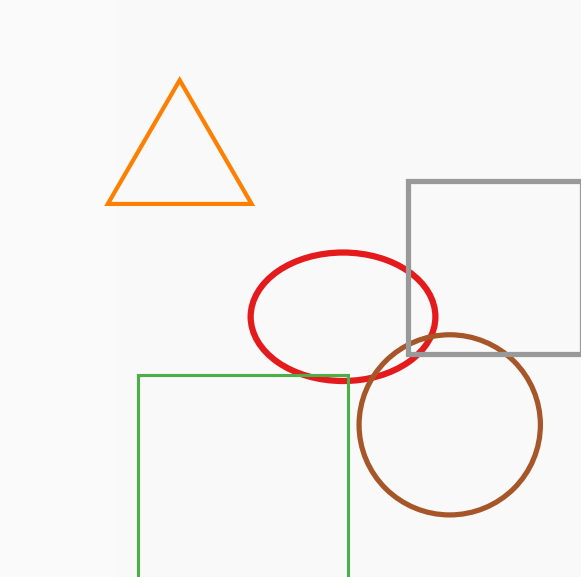[{"shape": "oval", "thickness": 3, "radius": 0.79, "center": [0.59, 0.451]}, {"shape": "square", "thickness": 1.5, "radius": 0.91, "center": [0.418, 0.17]}, {"shape": "triangle", "thickness": 2, "radius": 0.71, "center": [0.309, 0.717]}, {"shape": "circle", "thickness": 2.5, "radius": 0.78, "center": [0.774, 0.263]}, {"shape": "square", "thickness": 2.5, "radius": 0.75, "center": [0.852, 0.536]}]